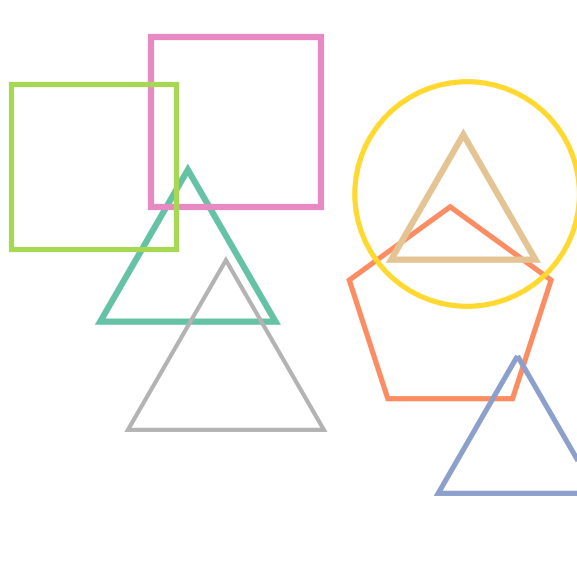[{"shape": "triangle", "thickness": 3, "radius": 0.88, "center": [0.325, 0.53]}, {"shape": "pentagon", "thickness": 2.5, "radius": 0.92, "center": [0.78, 0.457]}, {"shape": "triangle", "thickness": 2.5, "radius": 0.79, "center": [0.896, 0.224]}, {"shape": "square", "thickness": 3, "radius": 0.74, "center": [0.409, 0.787]}, {"shape": "square", "thickness": 2.5, "radius": 0.71, "center": [0.162, 0.71]}, {"shape": "circle", "thickness": 2.5, "radius": 0.97, "center": [0.809, 0.663]}, {"shape": "triangle", "thickness": 3, "radius": 0.72, "center": [0.802, 0.622]}, {"shape": "triangle", "thickness": 2, "radius": 0.98, "center": [0.391, 0.353]}]